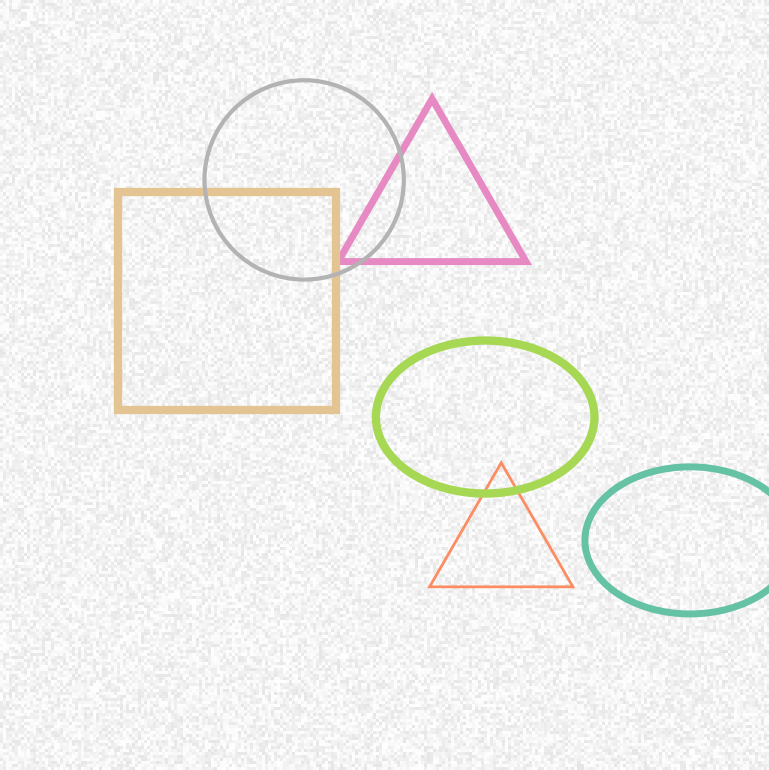[{"shape": "oval", "thickness": 2.5, "radius": 0.68, "center": [0.896, 0.298]}, {"shape": "triangle", "thickness": 1, "radius": 0.54, "center": [0.651, 0.292]}, {"shape": "triangle", "thickness": 2.5, "radius": 0.7, "center": [0.561, 0.731]}, {"shape": "oval", "thickness": 3, "radius": 0.71, "center": [0.63, 0.458]}, {"shape": "square", "thickness": 3, "radius": 0.71, "center": [0.294, 0.609]}, {"shape": "circle", "thickness": 1.5, "radius": 0.65, "center": [0.395, 0.766]}]